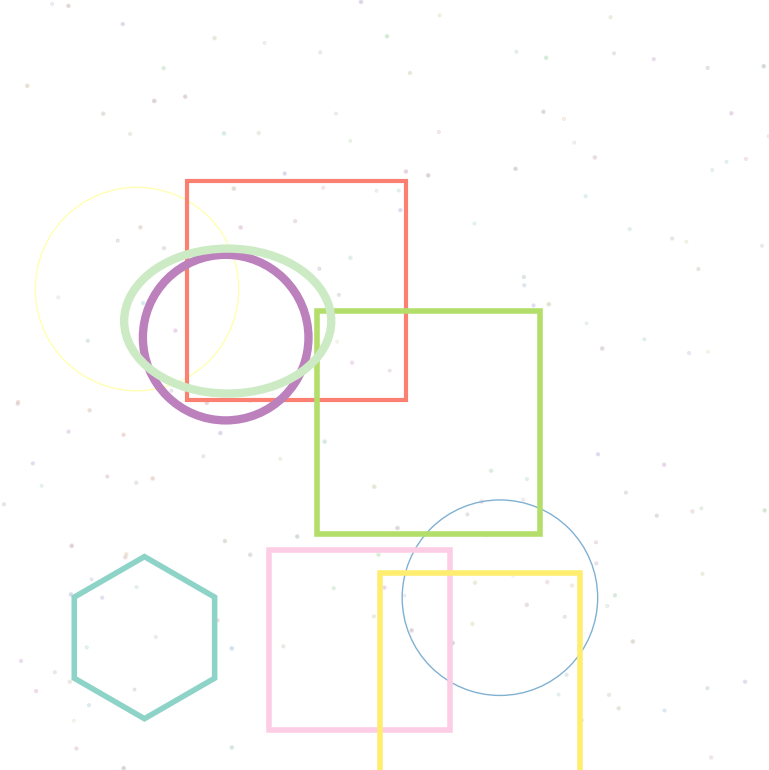[{"shape": "hexagon", "thickness": 2, "radius": 0.53, "center": [0.188, 0.172]}, {"shape": "circle", "thickness": 0.5, "radius": 0.66, "center": [0.178, 0.625]}, {"shape": "square", "thickness": 1.5, "radius": 0.71, "center": [0.385, 0.623]}, {"shape": "circle", "thickness": 0.5, "radius": 0.63, "center": [0.649, 0.224]}, {"shape": "square", "thickness": 2, "radius": 0.72, "center": [0.557, 0.451]}, {"shape": "square", "thickness": 2, "radius": 0.59, "center": [0.467, 0.169]}, {"shape": "circle", "thickness": 3, "radius": 0.54, "center": [0.293, 0.562]}, {"shape": "oval", "thickness": 3, "radius": 0.67, "center": [0.296, 0.583]}, {"shape": "square", "thickness": 2, "radius": 0.65, "center": [0.623, 0.127]}]